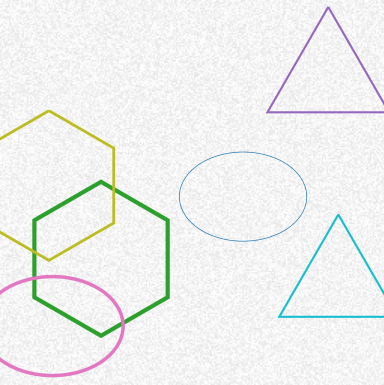[{"shape": "oval", "thickness": 0.5, "radius": 0.83, "center": [0.631, 0.489]}, {"shape": "hexagon", "thickness": 3, "radius": 1.0, "center": [0.262, 0.328]}, {"shape": "triangle", "thickness": 1.5, "radius": 0.91, "center": [0.853, 0.8]}, {"shape": "oval", "thickness": 2.5, "radius": 0.92, "center": [0.136, 0.153]}, {"shape": "hexagon", "thickness": 2, "radius": 0.97, "center": [0.127, 0.518]}, {"shape": "triangle", "thickness": 1.5, "radius": 0.89, "center": [0.879, 0.266]}]